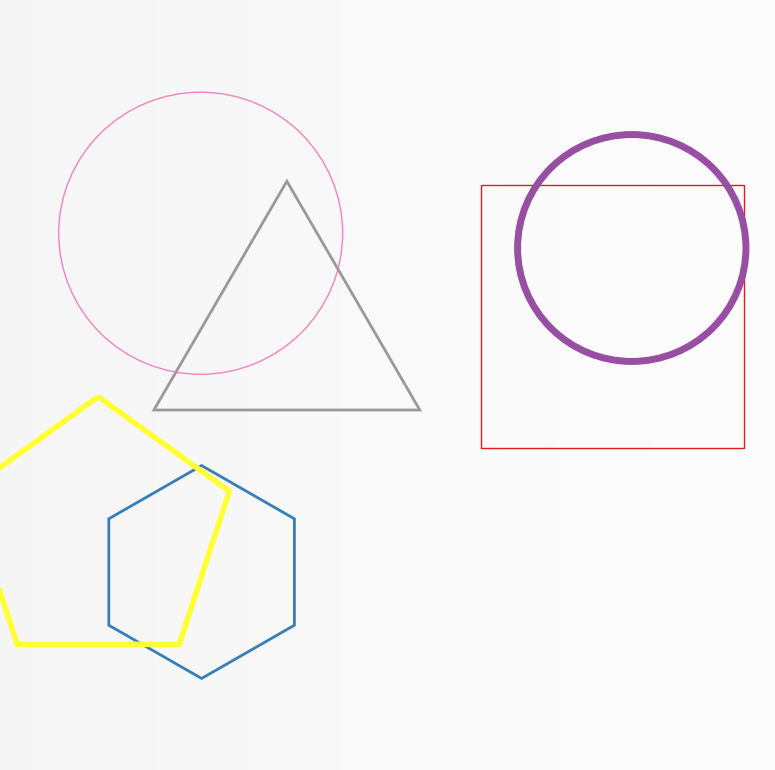[{"shape": "square", "thickness": 0.5, "radius": 0.85, "center": [0.79, 0.589]}, {"shape": "hexagon", "thickness": 1, "radius": 0.69, "center": [0.26, 0.257]}, {"shape": "circle", "thickness": 2.5, "radius": 0.74, "center": [0.815, 0.678]}, {"shape": "pentagon", "thickness": 2, "radius": 0.89, "center": [0.127, 0.307]}, {"shape": "circle", "thickness": 0.5, "radius": 0.92, "center": [0.259, 0.697]}, {"shape": "triangle", "thickness": 1, "radius": 0.99, "center": [0.37, 0.567]}]